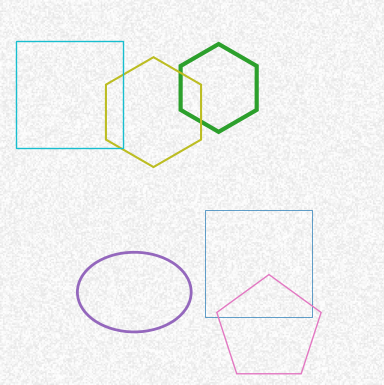[{"shape": "square", "thickness": 0.5, "radius": 0.7, "center": [0.672, 0.316]}, {"shape": "hexagon", "thickness": 3, "radius": 0.57, "center": [0.568, 0.772]}, {"shape": "oval", "thickness": 2, "radius": 0.74, "center": [0.349, 0.241]}, {"shape": "pentagon", "thickness": 1, "radius": 0.71, "center": [0.699, 0.144]}, {"shape": "hexagon", "thickness": 1.5, "radius": 0.71, "center": [0.399, 0.709]}, {"shape": "square", "thickness": 1, "radius": 0.69, "center": [0.181, 0.756]}]